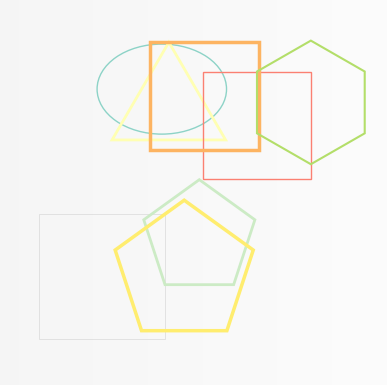[{"shape": "oval", "thickness": 1, "radius": 0.84, "center": [0.418, 0.769]}, {"shape": "triangle", "thickness": 2, "radius": 0.85, "center": [0.436, 0.721]}, {"shape": "square", "thickness": 1, "radius": 0.7, "center": [0.664, 0.674]}, {"shape": "square", "thickness": 2.5, "radius": 0.7, "center": [0.528, 0.752]}, {"shape": "hexagon", "thickness": 1.5, "radius": 0.8, "center": [0.802, 0.734]}, {"shape": "square", "thickness": 0.5, "radius": 0.81, "center": [0.262, 0.282]}, {"shape": "pentagon", "thickness": 2, "radius": 0.75, "center": [0.514, 0.383]}, {"shape": "pentagon", "thickness": 2.5, "radius": 0.94, "center": [0.475, 0.293]}]